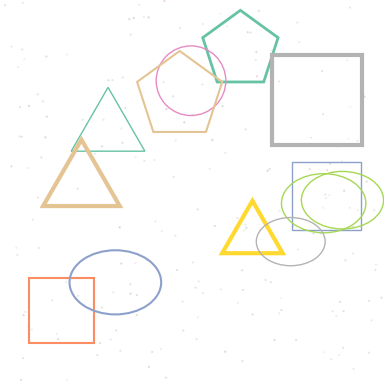[{"shape": "pentagon", "thickness": 2, "radius": 0.51, "center": [0.624, 0.87]}, {"shape": "triangle", "thickness": 1, "radius": 0.55, "center": [0.281, 0.663]}, {"shape": "square", "thickness": 1.5, "radius": 0.42, "center": [0.16, 0.193]}, {"shape": "square", "thickness": 1, "radius": 0.45, "center": [0.848, 0.491]}, {"shape": "oval", "thickness": 1.5, "radius": 0.6, "center": [0.3, 0.267]}, {"shape": "circle", "thickness": 1, "radius": 0.45, "center": [0.496, 0.79]}, {"shape": "oval", "thickness": 1, "radius": 0.53, "center": [0.89, 0.48]}, {"shape": "oval", "thickness": 1, "radius": 0.55, "center": [0.841, 0.472]}, {"shape": "triangle", "thickness": 3, "radius": 0.45, "center": [0.656, 0.388]}, {"shape": "pentagon", "thickness": 1.5, "radius": 0.58, "center": [0.467, 0.751]}, {"shape": "triangle", "thickness": 3, "radius": 0.57, "center": [0.211, 0.522]}, {"shape": "oval", "thickness": 1, "radius": 0.45, "center": [0.755, 0.372]}, {"shape": "square", "thickness": 3, "radius": 0.58, "center": [0.823, 0.74]}]